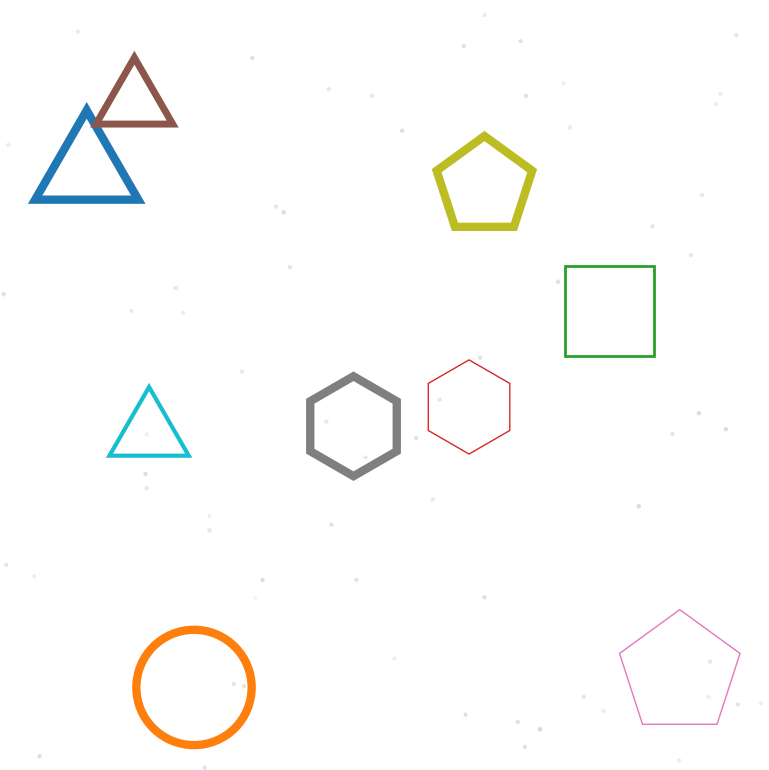[{"shape": "triangle", "thickness": 3, "radius": 0.39, "center": [0.113, 0.779]}, {"shape": "circle", "thickness": 3, "radius": 0.37, "center": [0.252, 0.107]}, {"shape": "square", "thickness": 1, "radius": 0.29, "center": [0.792, 0.596]}, {"shape": "hexagon", "thickness": 0.5, "radius": 0.31, "center": [0.609, 0.471]}, {"shape": "triangle", "thickness": 2.5, "radius": 0.29, "center": [0.175, 0.868]}, {"shape": "pentagon", "thickness": 0.5, "radius": 0.41, "center": [0.883, 0.126]}, {"shape": "hexagon", "thickness": 3, "radius": 0.32, "center": [0.459, 0.446]}, {"shape": "pentagon", "thickness": 3, "radius": 0.33, "center": [0.629, 0.758]}, {"shape": "triangle", "thickness": 1.5, "radius": 0.3, "center": [0.194, 0.438]}]